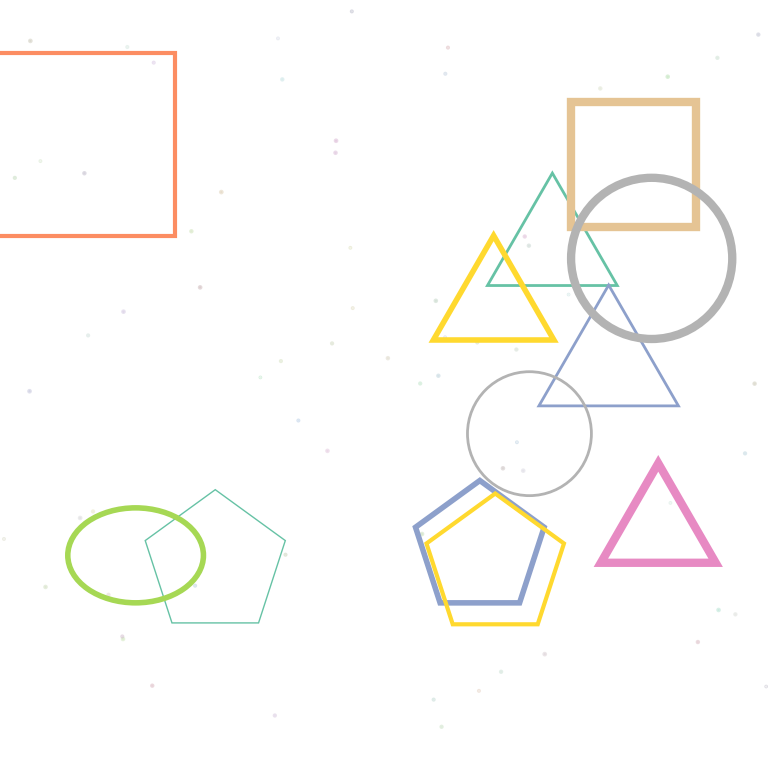[{"shape": "pentagon", "thickness": 0.5, "radius": 0.48, "center": [0.28, 0.268]}, {"shape": "triangle", "thickness": 1, "radius": 0.49, "center": [0.717, 0.678]}, {"shape": "square", "thickness": 1.5, "radius": 0.59, "center": [0.109, 0.812]}, {"shape": "triangle", "thickness": 1, "radius": 0.52, "center": [0.79, 0.525]}, {"shape": "pentagon", "thickness": 2, "radius": 0.44, "center": [0.623, 0.288]}, {"shape": "triangle", "thickness": 3, "radius": 0.43, "center": [0.855, 0.312]}, {"shape": "oval", "thickness": 2, "radius": 0.44, "center": [0.176, 0.279]}, {"shape": "triangle", "thickness": 2, "radius": 0.45, "center": [0.641, 0.604]}, {"shape": "pentagon", "thickness": 1.5, "radius": 0.47, "center": [0.643, 0.265]}, {"shape": "square", "thickness": 3, "radius": 0.41, "center": [0.823, 0.787]}, {"shape": "circle", "thickness": 3, "radius": 0.52, "center": [0.846, 0.664]}, {"shape": "circle", "thickness": 1, "radius": 0.4, "center": [0.688, 0.437]}]